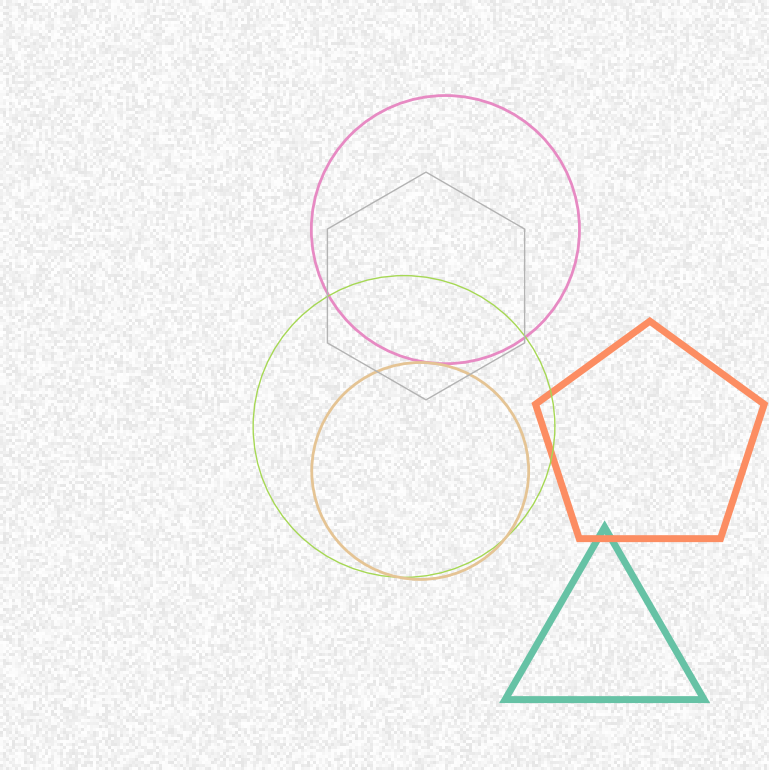[{"shape": "triangle", "thickness": 2.5, "radius": 0.75, "center": [0.785, 0.166]}, {"shape": "pentagon", "thickness": 2.5, "radius": 0.78, "center": [0.844, 0.427]}, {"shape": "circle", "thickness": 1, "radius": 0.87, "center": [0.578, 0.702]}, {"shape": "circle", "thickness": 0.5, "radius": 0.98, "center": [0.525, 0.446]}, {"shape": "circle", "thickness": 1, "radius": 0.7, "center": [0.546, 0.388]}, {"shape": "hexagon", "thickness": 0.5, "radius": 0.74, "center": [0.553, 0.629]}]